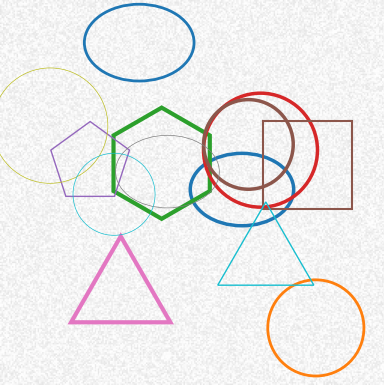[{"shape": "oval", "thickness": 2, "radius": 0.71, "center": [0.362, 0.889]}, {"shape": "oval", "thickness": 2.5, "radius": 0.67, "center": [0.628, 0.508]}, {"shape": "circle", "thickness": 2, "radius": 0.62, "center": [0.82, 0.148]}, {"shape": "hexagon", "thickness": 3, "radius": 0.72, "center": [0.42, 0.576]}, {"shape": "circle", "thickness": 2.5, "radius": 0.74, "center": [0.677, 0.61]}, {"shape": "pentagon", "thickness": 1, "radius": 0.54, "center": [0.234, 0.577]}, {"shape": "square", "thickness": 1.5, "radius": 0.58, "center": [0.798, 0.571]}, {"shape": "circle", "thickness": 2.5, "radius": 0.58, "center": [0.645, 0.625]}, {"shape": "triangle", "thickness": 3, "radius": 0.74, "center": [0.314, 0.237]}, {"shape": "oval", "thickness": 0.5, "radius": 0.67, "center": [0.435, 0.554]}, {"shape": "circle", "thickness": 0.5, "radius": 0.75, "center": [0.13, 0.674]}, {"shape": "circle", "thickness": 0.5, "radius": 0.53, "center": [0.296, 0.495]}, {"shape": "triangle", "thickness": 1, "radius": 0.72, "center": [0.69, 0.331]}]